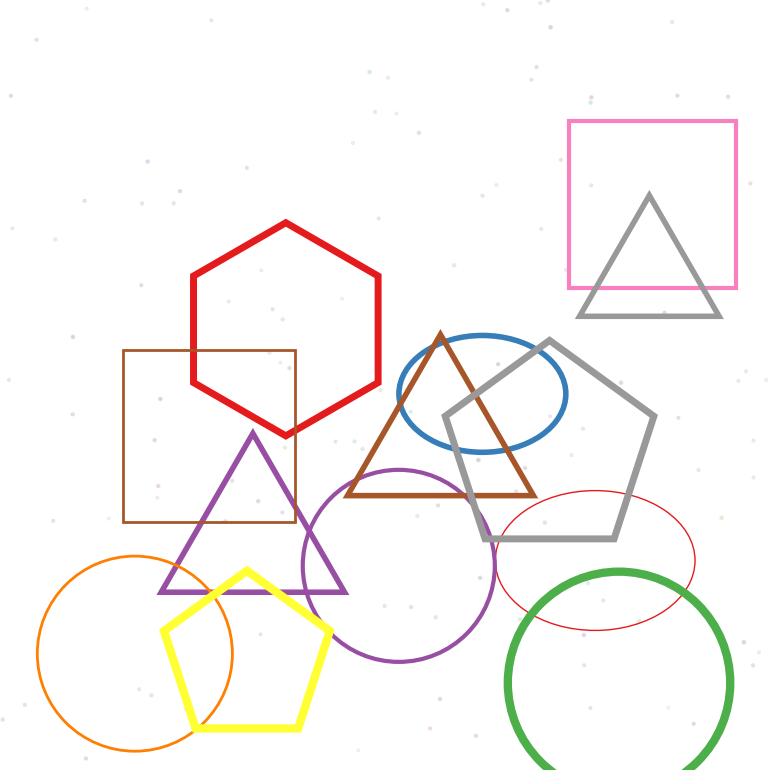[{"shape": "hexagon", "thickness": 2.5, "radius": 0.69, "center": [0.371, 0.572]}, {"shape": "oval", "thickness": 0.5, "radius": 0.65, "center": [0.773, 0.272]}, {"shape": "oval", "thickness": 2, "radius": 0.54, "center": [0.626, 0.488]}, {"shape": "circle", "thickness": 3, "radius": 0.72, "center": [0.804, 0.113]}, {"shape": "circle", "thickness": 1.5, "radius": 0.62, "center": [0.518, 0.265]}, {"shape": "triangle", "thickness": 2, "radius": 0.69, "center": [0.328, 0.3]}, {"shape": "circle", "thickness": 1, "radius": 0.63, "center": [0.175, 0.151]}, {"shape": "pentagon", "thickness": 3, "radius": 0.57, "center": [0.321, 0.146]}, {"shape": "square", "thickness": 1, "radius": 0.56, "center": [0.272, 0.434]}, {"shape": "triangle", "thickness": 2, "radius": 0.7, "center": [0.572, 0.426]}, {"shape": "square", "thickness": 1.5, "radius": 0.54, "center": [0.847, 0.735]}, {"shape": "pentagon", "thickness": 2.5, "radius": 0.71, "center": [0.714, 0.415]}, {"shape": "triangle", "thickness": 2, "radius": 0.52, "center": [0.843, 0.642]}]